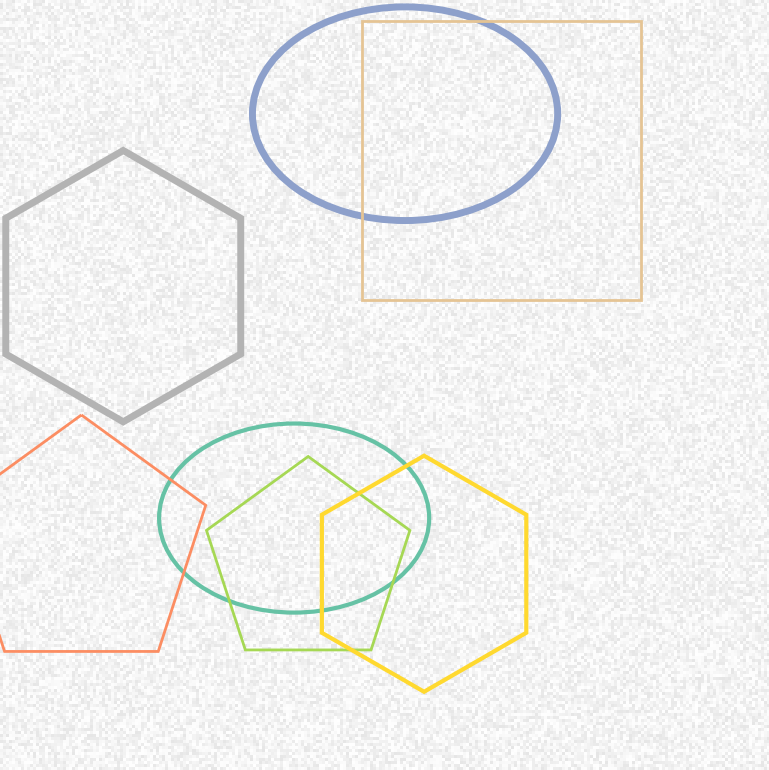[{"shape": "oval", "thickness": 1.5, "radius": 0.88, "center": [0.382, 0.327]}, {"shape": "pentagon", "thickness": 1, "radius": 0.85, "center": [0.106, 0.291]}, {"shape": "oval", "thickness": 2.5, "radius": 0.99, "center": [0.526, 0.852]}, {"shape": "pentagon", "thickness": 1, "radius": 0.69, "center": [0.4, 0.268]}, {"shape": "hexagon", "thickness": 1.5, "radius": 0.77, "center": [0.551, 0.255]}, {"shape": "square", "thickness": 1, "radius": 0.91, "center": [0.651, 0.791]}, {"shape": "hexagon", "thickness": 2.5, "radius": 0.88, "center": [0.16, 0.628]}]